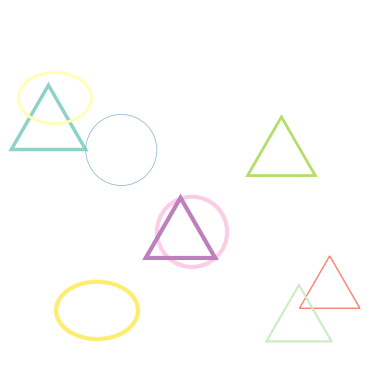[{"shape": "triangle", "thickness": 2.5, "radius": 0.56, "center": [0.126, 0.667]}, {"shape": "oval", "thickness": 2, "radius": 0.47, "center": [0.142, 0.745]}, {"shape": "triangle", "thickness": 1, "radius": 0.45, "center": [0.856, 0.245]}, {"shape": "circle", "thickness": 0.5, "radius": 0.46, "center": [0.315, 0.61]}, {"shape": "triangle", "thickness": 2, "radius": 0.51, "center": [0.731, 0.595]}, {"shape": "circle", "thickness": 3, "radius": 0.46, "center": [0.499, 0.398]}, {"shape": "triangle", "thickness": 3, "radius": 0.52, "center": [0.469, 0.382]}, {"shape": "triangle", "thickness": 1.5, "radius": 0.49, "center": [0.776, 0.162]}, {"shape": "oval", "thickness": 3, "radius": 0.53, "center": [0.252, 0.194]}]